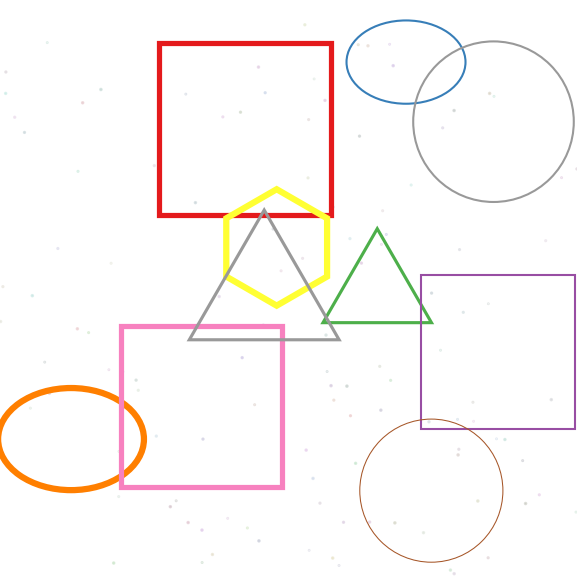[{"shape": "square", "thickness": 2.5, "radius": 0.75, "center": [0.425, 0.776]}, {"shape": "oval", "thickness": 1, "radius": 0.52, "center": [0.703, 0.892]}, {"shape": "triangle", "thickness": 1.5, "radius": 0.54, "center": [0.653, 0.495]}, {"shape": "square", "thickness": 1, "radius": 0.67, "center": [0.862, 0.39]}, {"shape": "oval", "thickness": 3, "radius": 0.63, "center": [0.123, 0.239]}, {"shape": "hexagon", "thickness": 3, "radius": 0.5, "center": [0.479, 0.571]}, {"shape": "circle", "thickness": 0.5, "radius": 0.62, "center": [0.747, 0.15]}, {"shape": "square", "thickness": 2.5, "radius": 0.7, "center": [0.35, 0.295]}, {"shape": "circle", "thickness": 1, "radius": 0.7, "center": [0.855, 0.788]}, {"shape": "triangle", "thickness": 1.5, "radius": 0.75, "center": [0.458, 0.486]}]